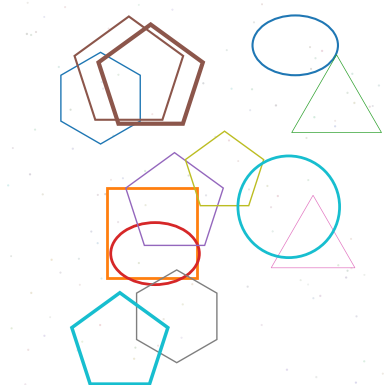[{"shape": "oval", "thickness": 1.5, "radius": 0.55, "center": [0.767, 0.882]}, {"shape": "hexagon", "thickness": 1, "radius": 0.6, "center": [0.261, 0.745]}, {"shape": "square", "thickness": 2, "radius": 0.58, "center": [0.394, 0.395]}, {"shape": "triangle", "thickness": 0.5, "radius": 0.67, "center": [0.874, 0.723]}, {"shape": "oval", "thickness": 2, "radius": 0.58, "center": [0.403, 0.341]}, {"shape": "pentagon", "thickness": 1, "radius": 0.67, "center": [0.453, 0.47]}, {"shape": "pentagon", "thickness": 3, "radius": 0.71, "center": [0.391, 0.794]}, {"shape": "pentagon", "thickness": 1.5, "radius": 0.74, "center": [0.335, 0.809]}, {"shape": "triangle", "thickness": 0.5, "radius": 0.63, "center": [0.813, 0.367]}, {"shape": "hexagon", "thickness": 1, "radius": 0.6, "center": [0.459, 0.178]}, {"shape": "pentagon", "thickness": 1, "radius": 0.53, "center": [0.583, 0.552]}, {"shape": "circle", "thickness": 2, "radius": 0.66, "center": [0.75, 0.463]}, {"shape": "pentagon", "thickness": 2.5, "radius": 0.66, "center": [0.311, 0.108]}]